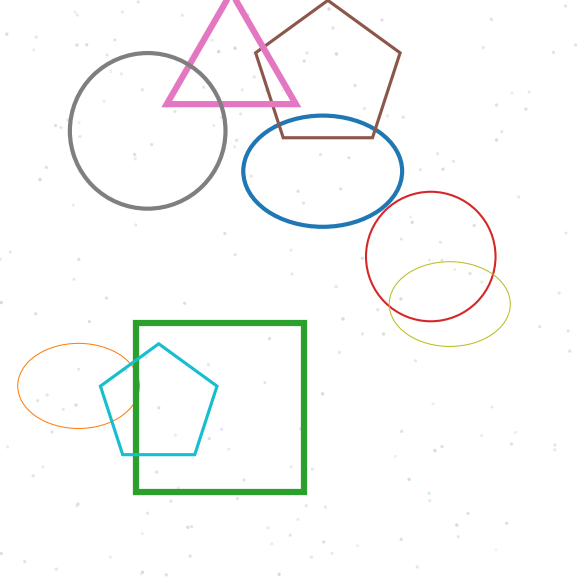[{"shape": "oval", "thickness": 2, "radius": 0.69, "center": [0.559, 0.703]}, {"shape": "oval", "thickness": 0.5, "radius": 0.53, "center": [0.136, 0.331]}, {"shape": "square", "thickness": 3, "radius": 0.73, "center": [0.381, 0.293]}, {"shape": "circle", "thickness": 1, "radius": 0.56, "center": [0.746, 0.555]}, {"shape": "pentagon", "thickness": 1.5, "radius": 0.66, "center": [0.568, 0.867]}, {"shape": "triangle", "thickness": 3, "radius": 0.65, "center": [0.401, 0.883]}, {"shape": "circle", "thickness": 2, "radius": 0.67, "center": [0.256, 0.773]}, {"shape": "oval", "thickness": 0.5, "radius": 0.52, "center": [0.779, 0.473]}, {"shape": "pentagon", "thickness": 1.5, "radius": 0.53, "center": [0.275, 0.298]}]